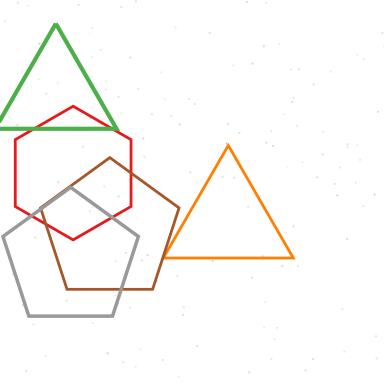[{"shape": "hexagon", "thickness": 2, "radius": 0.87, "center": [0.19, 0.55]}, {"shape": "triangle", "thickness": 3, "radius": 0.91, "center": [0.145, 0.757]}, {"shape": "triangle", "thickness": 2, "radius": 0.97, "center": [0.593, 0.427]}, {"shape": "pentagon", "thickness": 2, "radius": 0.95, "center": [0.285, 0.402]}, {"shape": "pentagon", "thickness": 2.5, "radius": 0.92, "center": [0.184, 0.329]}]